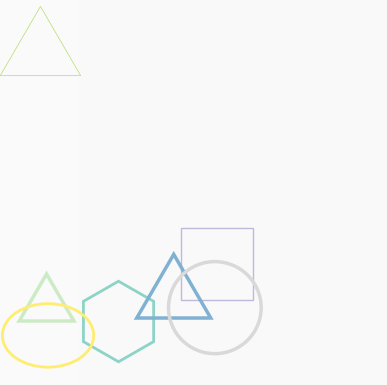[{"shape": "hexagon", "thickness": 2, "radius": 0.52, "center": [0.306, 0.165]}, {"shape": "square", "thickness": 1, "radius": 0.47, "center": [0.56, 0.315]}, {"shape": "triangle", "thickness": 2.5, "radius": 0.55, "center": [0.448, 0.229]}, {"shape": "triangle", "thickness": 0.5, "radius": 0.6, "center": [0.104, 0.863]}, {"shape": "circle", "thickness": 2.5, "radius": 0.6, "center": [0.554, 0.201]}, {"shape": "triangle", "thickness": 2.5, "radius": 0.41, "center": [0.12, 0.207]}, {"shape": "oval", "thickness": 2, "radius": 0.59, "center": [0.124, 0.129]}]